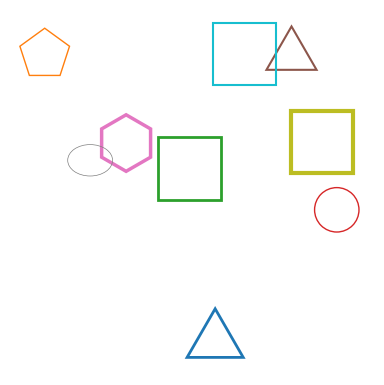[{"shape": "triangle", "thickness": 2, "radius": 0.42, "center": [0.559, 0.114]}, {"shape": "pentagon", "thickness": 1, "radius": 0.34, "center": [0.116, 0.859]}, {"shape": "square", "thickness": 2, "radius": 0.41, "center": [0.492, 0.561]}, {"shape": "circle", "thickness": 1, "radius": 0.29, "center": [0.875, 0.455]}, {"shape": "triangle", "thickness": 1.5, "radius": 0.38, "center": [0.757, 0.856]}, {"shape": "hexagon", "thickness": 2.5, "radius": 0.37, "center": [0.328, 0.628]}, {"shape": "oval", "thickness": 0.5, "radius": 0.29, "center": [0.234, 0.584]}, {"shape": "square", "thickness": 3, "radius": 0.4, "center": [0.837, 0.63]}, {"shape": "square", "thickness": 1.5, "radius": 0.41, "center": [0.635, 0.86]}]